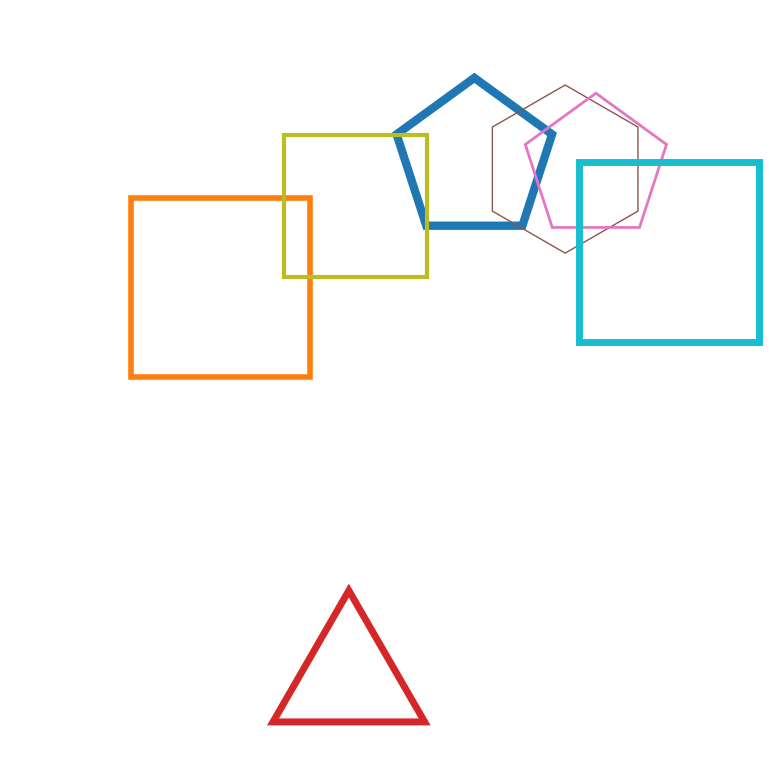[{"shape": "pentagon", "thickness": 3, "radius": 0.53, "center": [0.616, 0.793]}, {"shape": "square", "thickness": 2, "radius": 0.58, "center": [0.286, 0.627]}, {"shape": "triangle", "thickness": 2.5, "radius": 0.57, "center": [0.453, 0.119]}, {"shape": "hexagon", "thickness": 0.5, "radius": 0.55, "center": [0.734, 0.78]}, {"shape": "pentagon", "thickness": 1, "radius": 0.48, "center": [0.774, 0.783]}, {"shape": "square", "thickness": 1.5, "radius": 0.46, "center": [0.462, 0.732]}, {"shape": "square", "thickness": 2.5, "radius": 0.59, "center": [0.869, 0.673]}]